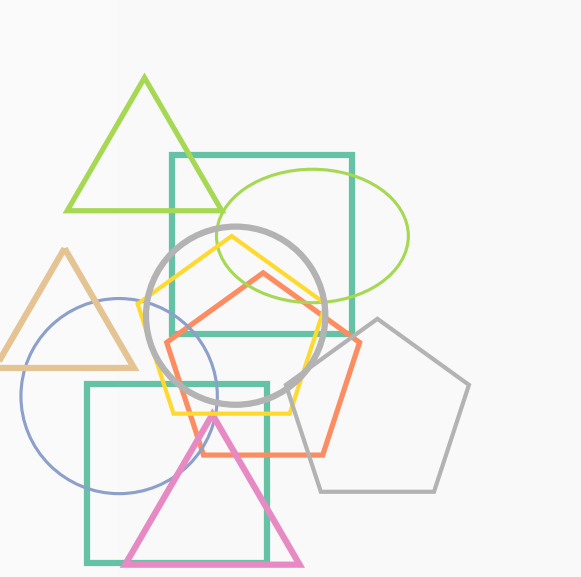[{"shape": "square", "thickness": 3, "radius": 0.78, "center": [0.45, 0.576]}, {"shape": "square", "thickness": 3, "radius": 0.78, "center": [0.304, 0.18]}, {"shape": "pentagon", "thickness": 2.5, "radius": 0.87, "center": [0.453, 0.352]}, {"shape": "circle", "thickness": 1.5, "radius": 0.84, "center": [0.205, 0.313]}, {"shape": "triangle", "thickness": 3, "radius": 0.87, "center": [0.365, 0.108]}, {"shape": "triangle", "thickness": 2.5, "radius": 0.77, "center": [0.249, 0.711]}, {"shape": "oval", "thickness": 1.5, "radius": 0.83, "center": [0.537, 0.591]}, {"shape": "pentagon", "thickness": 2, "radius": 0.85, "center": [0.399, 0.42]}, {"shape": "triangle", "thickness": 3, "radius": 0.69, "center": [0.111, 0.431]}, {"shape": "pentagon", "thickness": 2, "radius": 0.83, "center": [0.649, 0.281]}, {"shape": "circle", "thickness": 3, "radius": 0.77, "center": [0.405, 0.453]}]